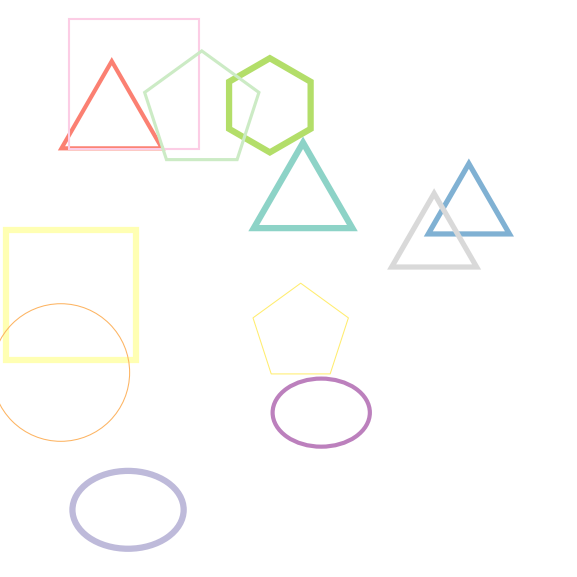[{"shape": "triangle", "thickness": 3, "radius": 0.49, "center": [0.525, 0.653]}, {"shape": "square", "thickness": 3, "radius": 0.56, "center": [0.122, 0.489]}, {"shape": "oval", "thickness": 3, "radius": 0.48, "center": [0.222, 0.116]}, {"shape": "triangle", "thickness": 2, "radius": 0.5, "center": [0.194, 0.793]}, {"shape": "triangle", "thickness": 2.5, "radius": 0.41, "center": [0.812, 0.635]}, {"shape": "circle", "thickness": 0.5, "radius": 0.6, "center": [0.105, 0.354]}, {"shape": "hexagon", "thickness": 3, "radius": 0.41, "center": [0.467, 0.817]}, {"shape": "square", "thickness": 1, "radius": 0.56, "center": [0.232, 0.854]}, {"shape": "triangle", "thickness": 2.5, "radius": 0.42, "center": [0.752, 0.579]}, {"shape": "oval", "thickness": 2, "radius": 0.42, "center": [0.556, 0.285]}, {"shape": "pentagon", "thickness": 1.5, "radius": 0.52, "center": [0.349, 0.807]}, {"shape": "pentagon", "thickness": 0.5, "radius": 0.43, "center": [0.521, 0.422]}]